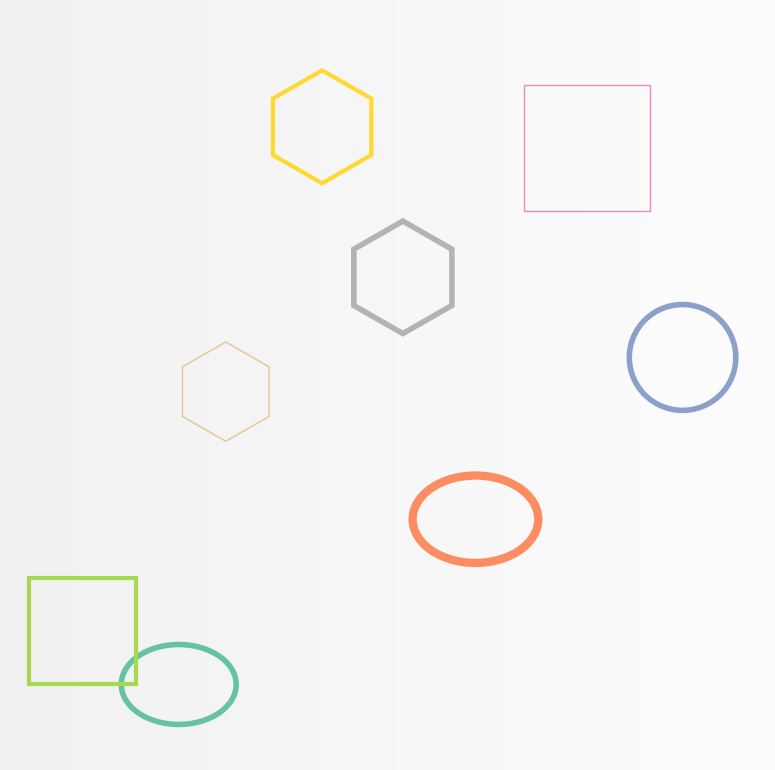[{"shape": "oval", "thickness": 2, "radius": 0.37, "center": [0.231, 0.111]}, {"shape": "oval", "thickness": 3, "radius": 0.41, "center": [0.613, 0.326]}, {"shape": "circle", "thickness": 2, "radius": 0.34, "center": [0.881, 0.536]}, {"shape": "square", "thickness": 0.5, "radius": 0.41, "center": [0.757, 0.808]}, {"shape": "square", "thickness": 1.5, "radius": 0.35, "center": [0.107, 0.18]}, {"shape": "hexagon", "thickness": 1.5, "radius": 0.37, "center": [0.416, 0.835]}, {"shape": "hexagon", "thickness": 0.5, "radius": 0.32, "center": [0.291, 0.491]}, {"shape": "hexagon", "thickness": 2, "radius": 0.37, "center": [0.52, 0.64]}]